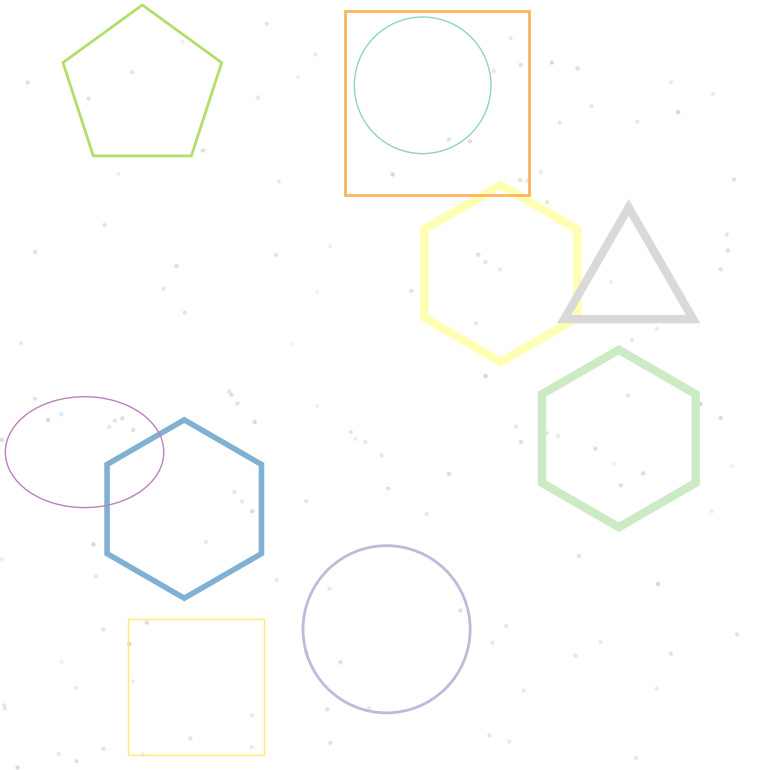[{"shape": "circle", "thickness": 0.5, "radius": 0.44, "center": [0.549, 0.889]}, {"shape": "hexagon", "thickness": 3, "radius": 0.57, "center": [0.65, 0.645]}, {"shape": "circle", "thickness": 1, "radius": 0.54, "center": [0.502, 0.183]}, {"shape": "hexagon", "thickness": 2, "radius": 0.58, "center": [0.239, 0.339]}, {"shape": "square", "thickness": 1, "radius": 0.6, "center": [0.567, 0.867]}, {"shape": "pentagon", "thickness": 1, "radius": 0.54, "center": [0.185, 0.885]}, {"shape": "triangle", "thickness": 3, "radius": 0.48, "center": [0.816, 0.634]}, {"shape": "oval", "thickness": 0.5, "radius": 0.51, "center": [0.11, 0.413]}, {"shape": "hexagon", "thickness": 3, "radius": 0.58, "center": [0.804, 0.43]}, {"shape": "square", "thickness": 0.5, "radius": 0.44, "center": [0.255, 0.108]}]